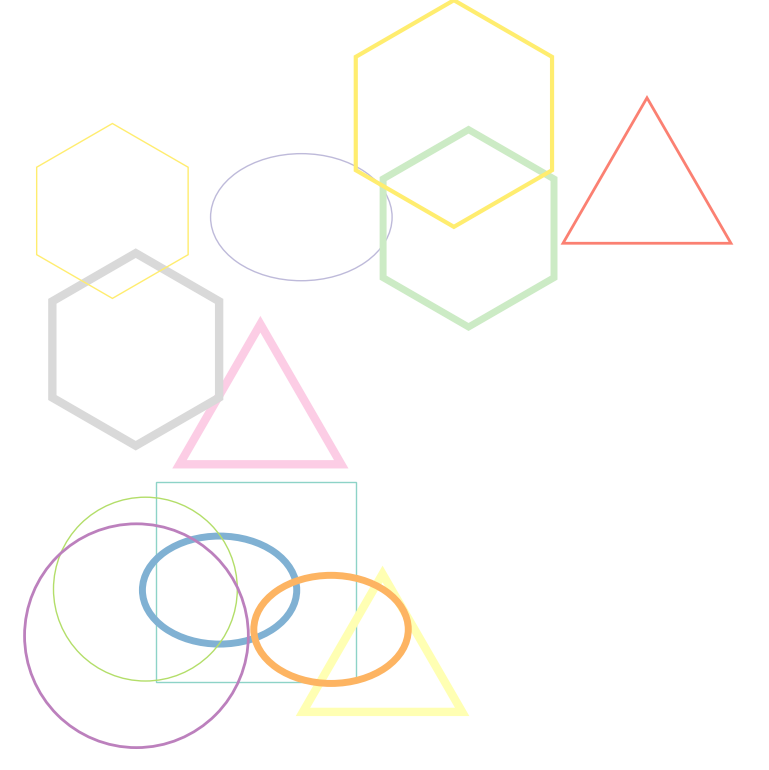[{"shape": "square", "thickness": 0.5, "radius": 0.65, "center": [0.332, 0.244]}, {"shape": "triangle", "thickness": 3, "radius": 0.6, "center": [0.497, 0.135]}, {"shape": "oval", "thickness": 0.5, "radius": 0.59, "center": [0.391, 0.718]}, {"shape": "triangle", "thickness": 1, "radius": 0.63, "center": [0.84, 0.747]}, {"shape": "oval", "thickness": 2.5, "radius": 0.5, "center": [0.285, 0.234]}, {"shape": "oval", "thickness": 2.5, "radius": 0.5, "center": [0.43, 0.183]}, {"shape": "circle", "thickness": 0.5, "radius": 0.6, "center": [0.189, 0.235]}, {"shape": "triangle", "thickness": 3, "radius": 0.61, "center": [0.338, 0.458]}, {"shape": "hexagon", "thickness": 3, "radius": 0.63, "center": [0.176, 0.546]}, {"shape": "circle", "thickness": 1, "radius": 0.73, "center": [0.177, 0.174]}, {"shape": "hexagon", "thickness": 2.5, "radius": 0.64, "center": [0.609, 0.703]}, {"shape": "hexagon", "thickness": 0.5, "radius": 0.57, "center": [0.146, 0.726]}, {"shape": "hexagon", "thickness": 1.5, "radius": 0.74, "center": [0.589, 0.853]}]